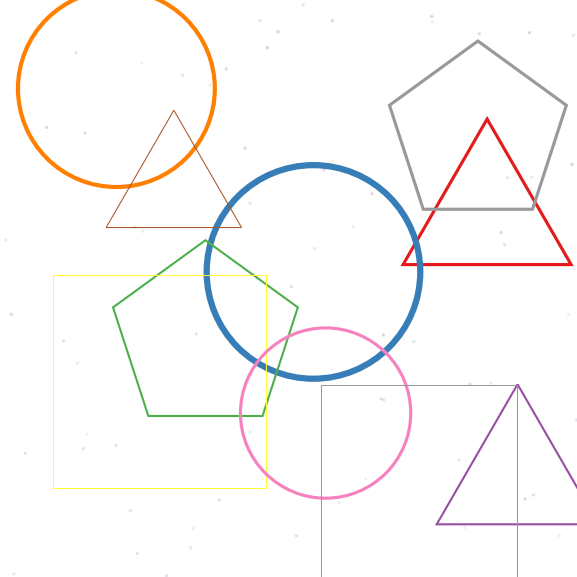[{"shape": "triangle", "thickness": 1.5, "radius": 0.84, "center": [0.843, 0.625]}, {"shape": "circle", "thickness": 3, "radius": 0.92, "center": [0.543, 0.528]}, {"shape": "pentagon", "thickness": 1, "radius": 0.84, "center": [0.356, 0.415]}, {"shape": "triangle", "thickness": 1, "radius": 0.81, "center": [0.896, 0.172]}, {"shape": "circle", "thickness": 2, "radius": 0.85, "center": [0.202, 0.846]}, {"shape": "square", "thickness": 0.5, "radius": 0.92, "center": [0.276, 0.338]}, {"shape": "triangle", "thickness": 0.5, "radius": 0.68, "center": [0.301, 0.673]}, {"shape": "circle", "thickness": 1.5, "radius": 0.74, "center": [0.564, 0.284]}, {"shape": "pentagon", "thickness": 1.5, "radius": 0.81, "center": [0.828, 0.767]}, {"shape": "square", "thickness": 0.5, "radius": 0.85, "center": [0.726, 0.163]}]